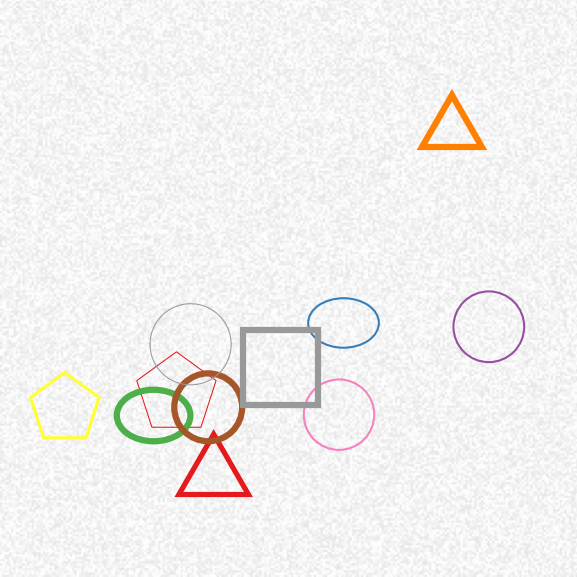[{"shape": "pentagon", "thickness": 0.5, "radius": 0.36, "center": [0.305, 0.318]}, {"shape": "triangle", "thickness": 2.5, "radius": 0.35, "center": [0.37, 0.178]}, {"shape": "oval", "thickness": 1, "radius": 0.31, "center": [0.595, 0.44]}, {"shape": "oval", "thickness": 3, "radius": 0.32, "center": [0.266, 0.28]}, {"shape": "circle", "thickness": 1, "radius": 0.31, "center": [0.846, 0.433]}, {"shape": "triangle", "thickness": 3, "radius": 0.3, "center": [0.783, 0.775]}, {"shape": "pentagon", "thickness": 1.5, "radius": 0.31, "center": [0.112, 0.292]}, {"shape": "circle", "thickness": 3, "radius": 0.29, "center": [0.361, 0.294]}, {"shape": "circle", "thickness": 1, "radius": 0.3, "center": [0.587, 0.281]}, {"shape": "circle", "thickness": 0.5, "radius": 0.35, "center": [0.33, 0.403]}, {"shape": "square", "thickness": 3, "radius": 0.32, "center": [0.486, 0.362]}]